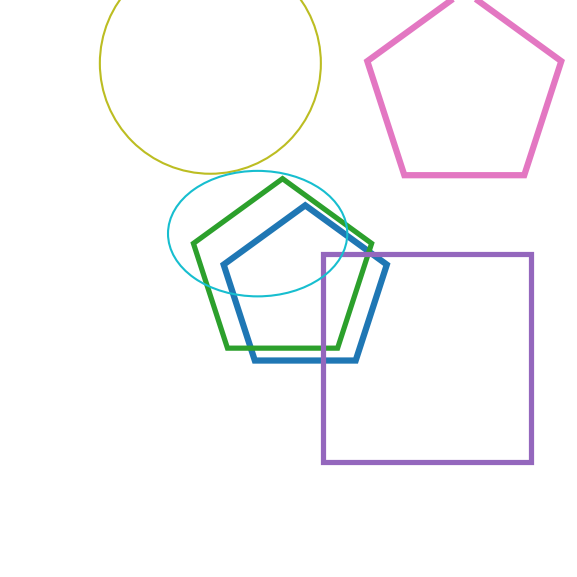[{"shape": "pentagon", "thickness": 3, "radius": 0.74, "center": [0.529, 0.495]}, {"shape": "pentagon", "thickness": 2.5, "radius": 0.81, "center": [0.489, 0.528]}, {"shape": "square", "thickness": 2.5, "radius": 0.9, "center": [0.739, 0.379]}, {"shape": "pentagon", "thickness": 3, "radius": 0.88, "center": [0.804, 0.839]}, {"shape": "circle", "thickness": 1, "radius": 0.96, "center": [0.364, 0.89]}, {"shape": "oval", "thickness": 1, "radius": 0.78, "center": [0.446, 0.595]}]